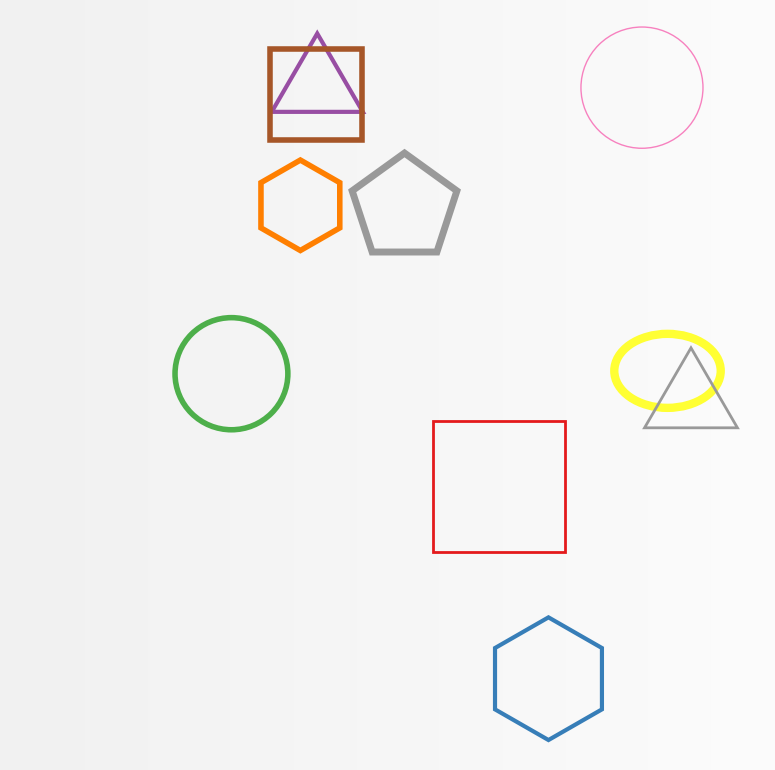[{"shape": "square", "thickness": 1, "radius": 0.43, "center": [0.644, 0.368]}, {"shape": "hexagon", "thickness": 1.5, "radius": 0.4, "center": [0.708, 0.119]}, {"shape": "circle", "thickness": 2, "radius": 0.36, "center": [0.299, 0.515]}, {"shape": "triangle", "thickness": 1.5, "radius": 0.34, "center": [0.409, 0.889]}, {"shape": "hexagon", "thickness": 2, "radius": 0.29, "center": [0.388, 0.733]}, {"shape": "oval", "thickness": 3, "radius": 0.34, "center": [0.861, 0.518]}, {"shape": "square", "thickness": 2, "radius": 0.3, "center": [0.408, 0.877]}, {"shape": "circle", "thickness": 0.5, "radius": 0.39, "center": [0.828, 0.886]}, {"shape": "triangle", "thickness": 1, "radius": 0.35, "center": [0.892, 0.479]}, {"shape": "pentagon", "thickness": 2.5, "radius": 0.36, "center": [0.522, 0.73]}]